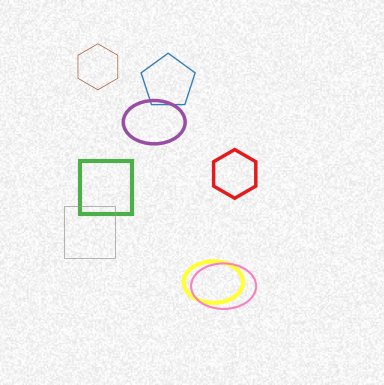[{"shape": "hexagon", "thickness": 2.5, "radius": 0.32, "center": [0.61, 0.548]}, {"shape": "pentagon", "thickness": 1, "radius": 0.37, "center": [0.437, 0.788]}, {"shape": "square", "thickness": 3, "radius": 0.34, "center": [0.275, 0.513]}, {"shape": "oval", "thickness": 2.5, "radius": 0.4, "center": [0.4, 0.683]}, {"shape": "oval", "thickness": 3, "radius": 0.39, "center": [0.554, 0.267]}, {"shape": "hexagon", "thickness": 0.5, "radius": 0.3, "center": [0.254, 0.827]}, {"shape": "oval", "thickness": 1.5, "radius": 0.42, "center": [0.581, 0.257]}, {"shape": "square", "thickness": 0.5, "radius": 0.33, "center": [0.232, 0.397]}]